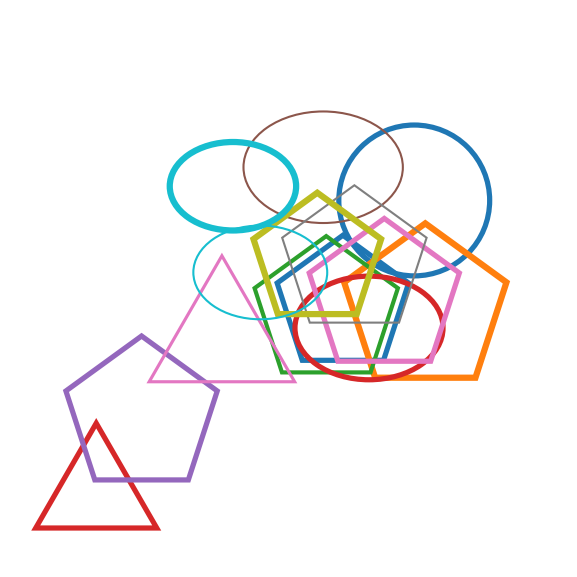[{"shape": "pentagon", "thickness": 2.5, "radius": 0.6, "center": [0.594, 0.472]}, {"shape": "circle", "thickness": 2.5, "radius": 0.65, "center": [0.717, 0.652]}, {"shape": "pentagon", "thickness": 3, "radius": 0.74, "center": [0.736, 0.465]}, {"shape": "pentagon", "thickness": 2, "radius": 0.65, "center": [0.565, 0.46]}, {"shape": "oval", "thickness": 2.5, "radius": 0.64, "center": [0.639, 0.431]}, {"shape": "triangle", "thickness": 2.5, "radius": 0.6, "center": [0.167, 0.145]}, {"shape": "pentagon", "thickness": 2.5, "radius": 0.69, "center": [0.245, 0.28]}, {"shape": "oval", "thickness": 1, "radius": 0.69, "center": [0.56, 0.71]}, {"shape": "pentagon", "thickness": 2.5, "radius": 0.68, "center": [0.665, 0.484]}, {"shape": "triangle", "thickness": 1.5, "radius": 0.73, "center": [0.384, 0.411]}, {"shape": "pentagon", "thickness": 1, "radius": 0.66, "center": [0.614, 0.547]}, {"shape": "pentagon", "thickness": 3, "radius": 0.58, "center": [0.549, 0.549]}, {"shape": "oval", "thickness": 1, "radius": 0.58, "center": [0.451, 0.527]}, {"shape": "oval", "thickness": 3, "radius": 0.55, "center": [0.403, 0.677]}]